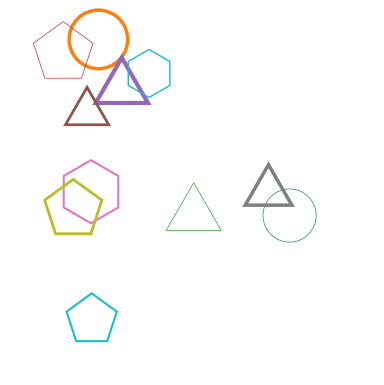[{"shape": "circle", "thickness": 0.5, "radius": 0.35, "center": [0.752, 0.44]}, {"shape": "circle", "thickness": 2.5, "radius": 0.38, "center": [0.256, 0.898]}, {"shape": "triangle", "thickness": 0.5, "radius": 0.41, "center": [0.503, 0.443]}, {"shape": "pentagon", "thickness": 0.5, "radius": 0.41, "center": [0.164, 0.863]}, {"shape": "triangle", "thickness": 3, "radius": 0.39, "center": [0.316, 0.772]}, {"shape": "triangle", "thickness": 2, "radius": 0.32, "center": [0.226, 0.708]}, {"shape": "hexagon", "thickness": 1.5, "radius": 0.41, "center": [0.236, 0.502]}, {"shape": "triangle", "thickness": 2.5, "radius": 0.35, "center": [0.697, 0.502]}, {"shape": "pentagon", "thickness": 2, "radius": 0.39, "center": [0.19, 0.456]}, {"shape": "hexagon", "thickness": 1, "radius": 0.31, "center": [0.387, 0.809]}, {"shape": "pentagon", "thickness": 1.5, "radius": 0.34, "center": [0.238, 0.169]}]